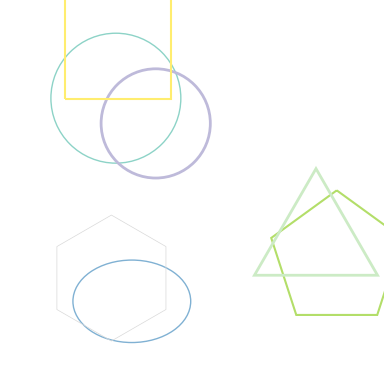[{"shape": "circle", "thickness": 1, "radius": 0.84, "center": [0.301, 0.745]}, {"shape": "circle", "thickness": 2, "radius": 0.71, "center": [0.404, 0.679]}, {"shape": "oval", "thickness": 1, "radius": 0.76, "center": [0.342, 0.217]}, {"shape": "pentagon", "thickness": 1.5, "radius": 0.89, "center": [0.875, 0.327]}, {"shape": "hexagon", "thickness": 0.5, "radius": 0.82, "center": [0.289, 0.278]}, {"shape": "triangle", "thickness": 2, "radius": 0.92, "center": [0.821, 0.377]}, {"shape": "square", "thickness": 1.5, "radius": 0.69, "center": [0.306, 0.881]}]